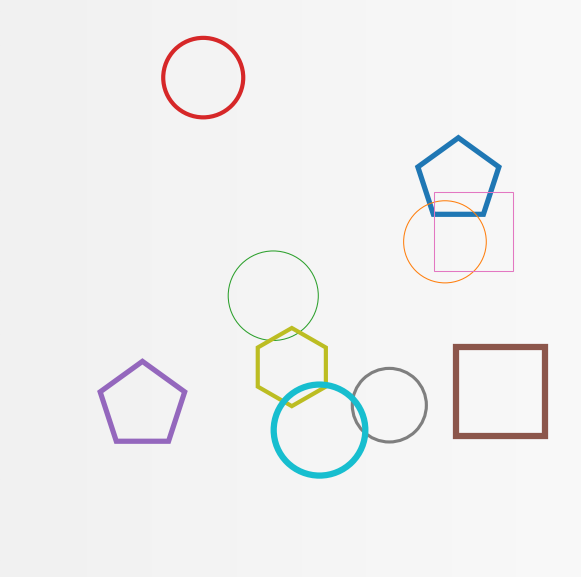[{"shape": "pentagon", "thickness": 2.5, "radius": 0.37, "center": [0.789, 0.687]}, {"shape": "circle", "thickness": 0.5, "radius": 0.36, "center": [0.766, 0.58]}, {"shape": "circle", "thickness": 0.5, "radius": 0.39, "center": [0.47, 0.487]}, {"shape": "circle", "thickness": 2, "radius": 0.34, "center": [0.35, 0.865]}, {"shape": "pentagon", "thickness": 2.5, "radius": 0.38, "center": [0.245, 0.297]}, {"shape": "square", "thickness": 3, "radius": 0.38, "center": [0.862, 0.322]}, {"shape": "square", "thickness": 0.5, "radius": 0.34, "center": [0.815, 0.599]}, {"shape": "circle", "thickness": 1.5, "radius": 0.32, "center": [0.67, 0.298]}, {"shape": "hexagon", "thickness": 2, "radius": 0.34, "center": [0.502, 0.364]}, {"shape": "circle", "thickness": 3, "radius": 0.39, "center": [0.55, 0.254]}]